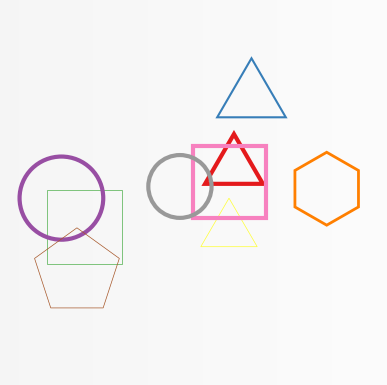[{"shape": "triangle", "thickness": 3, "radius": 0.43, "center": [0.604, 0.566]}, {"shape": "triangle", "thickness": 1.5, "radius": 0.51, "center": [0.649, 0.746]}, {"shape": "square", "thickness": 0.5, "radius": 0.49, "center": [0.218, 0.41]}, {"shape": "circle", "thickness": 3, "radius": 0.54, "center": [0.158, 0.485]}, {"shape": "hexagon", "thickness": 2, "radius": 0.47, "center": [0.843, 0.51]}, {"shape": "triangle", "thickness": 0.5, "radius": 0.42, "center": [0.591, 0.401]}, {"shape": "pentagon", "thickness": 0.5, "radius": 0.58, "center": [0.199, 0.293]}, {"shape": "square", "thickness": 3, "radius": 0.47, "center": [0.592, 0.527]}, {"shape": "circle", "thickness": 3, "radius": 0.41, "center": [0.464, 0.516]}]